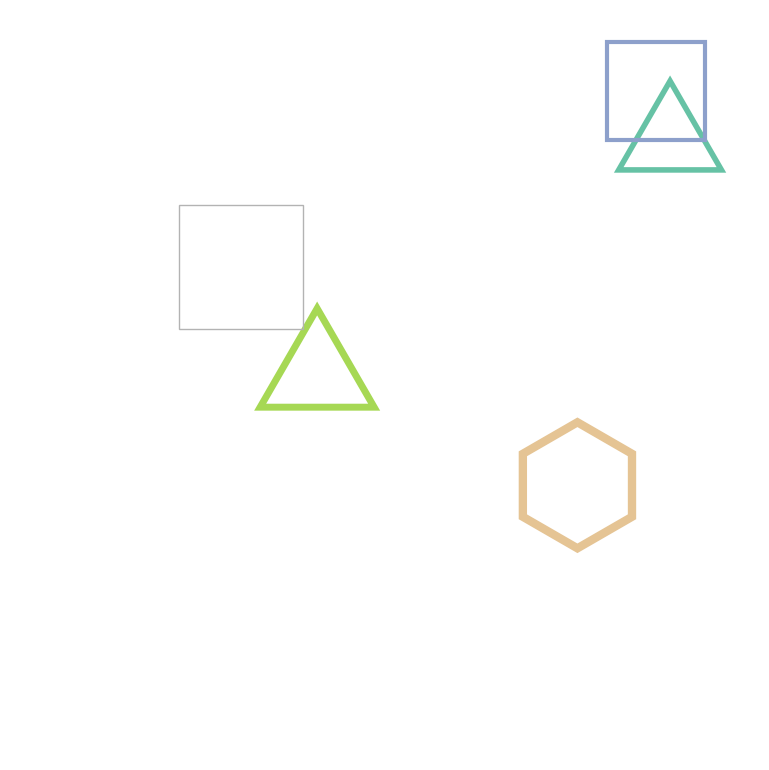[{"shape": "triangle", "thickness": 2, "radius": 0.38, "center": [0.87, 0.818]}, {"shape": "square", "thickness": 1.5, "radius": 0.32, "center": [0.851, 0.882]}, {"shape": "triangle", "thickness": 2.5, "radius": 0.43, "center": [0.412, 0.514]}, {"shape": "hexagon", "thickness": 3, "radius": 0.41, "center": [0.75, 0.37]}, {"shape": "square", "thickness": 0.5, "radius": 0.4, "center": [0.313, 0.653]}]